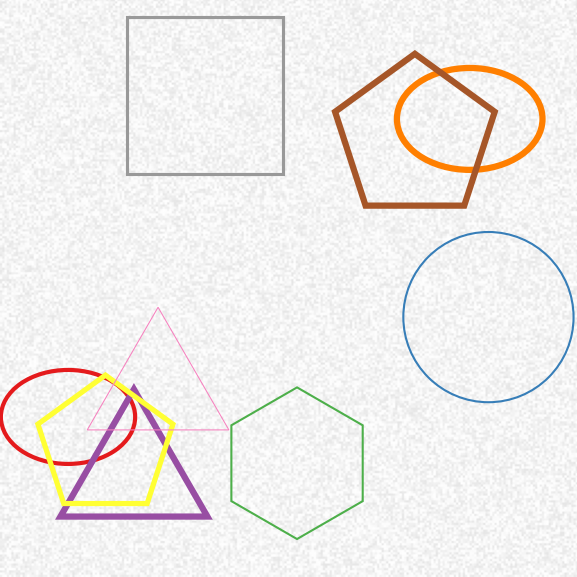[{"shape": "oval", "thickness": 2, "radius": 0.58, "center": [0.118, 0.277]}, {"shape": "circle", "thickness": 1, "radius": 0.74, "center": [0.846, 0.45]}, {"shape": "hexagon", "thickness": 1, "radius": 0.66, "center": [0.514, 0.197]}, {"shape": "triangle", "thickness": 3, "radius": 0.73, "center": [0.232, 0.178]}, {"shape": "oval", "thickness": 3, "radius": 0.63, "center": [0.813, 0.793]}, {"shape": "pentagon", "thickness": 2.5, "radius": 0.61, "center": [0.183, 0.227]}, {"shape": "pentagon", "thickness": 3, "radius": 0.73, "center": [0.718, 0.761]}, {"shape": "triangle", "thickness": 0.5, "radius": 0.71, "center": [0.274, 0.326]}, {"shape": "square", "thickness": 1.5, "radius": 0.68, "center": [0.355, 0.834]}]